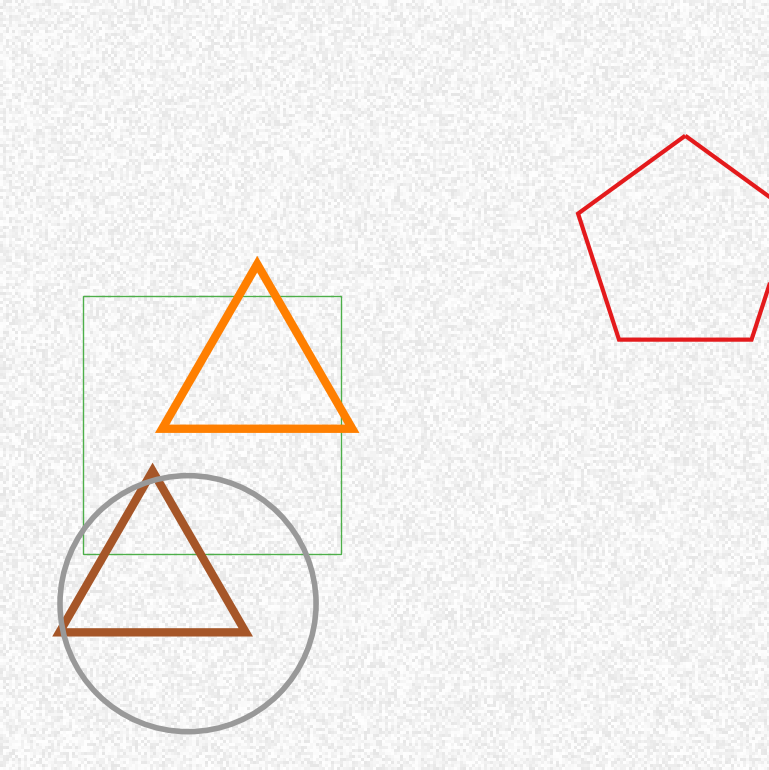[{"shape": "pentagon", "thickness": 1.5, "radius": 0.73, "center": [0.89, 0.677]}, {"shape": "square", "thickness": 0.5, "radius": 0.84, "center": [0.276, 0.448]}, {"shape": "triangle", "thickness": 3, "radius": 0.71, "center": [0.334, 0.514]}, {"shape": "triangle", "thickness": 3, "radius": 0.7, "center": [0.198, 0.249]}, {"shape": "circle", "thickness": 2, "radius": 0.83, "center": [0.244, 0.216]}]